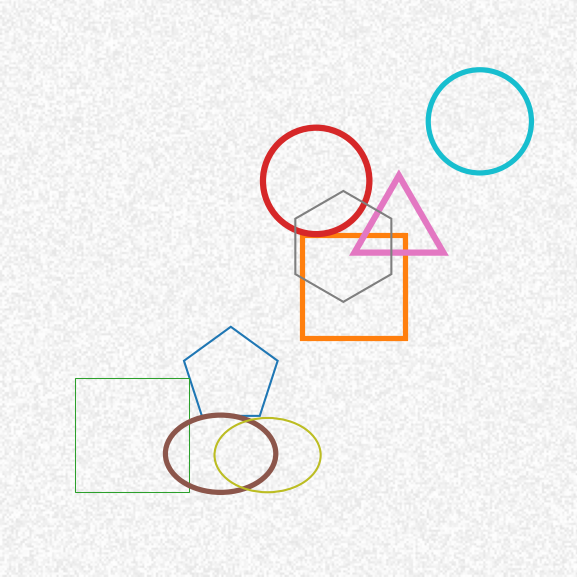[{"shape": "pentagon", "thickness": 1, "radius": 0.43, "center": [0.4, 0.348]}, {"shape": "square", "thickness": 2.5, "radius": 0.45, "center": [0.612, 0.503]}, {"shape": "square", "thickness": 0.5, "radius": 0.5, "center": [0.229, 0.246]}, {"shape": "circle", "thickness": 3, "radius": 0.46, "center": [0.547, 0.686]}, {"shape": "oval", "thickness": 2.5, "radius": 0.48, "center": [0.382, 0.213]}, {"shape": "triangle", "thickness": 3, "radius": 0.44, "center": [0.691, 0.606]}, {"shape": "hexagon", "thickness": 1, "radius": 0.48, "center": [0.595, 0.572]}, {"shape": "oval", "thickness": 1, "radius": 0.46, "center": [0.463, 0.211]}, {"shape": "circle", "thickness": 2.5, "radius": 0.45, "center": [0.831, 0.789]}]